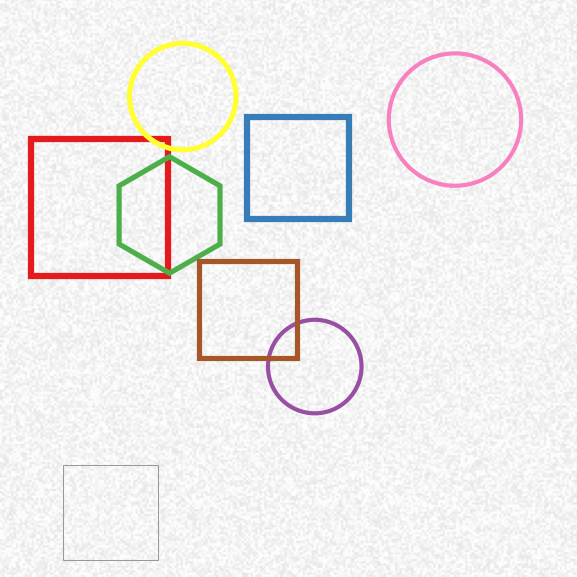[{"shape": "square", "thickness": 3, "radius": 0.59, "center": [0.172, 0.64]}, {"shape": "square", "thickness": 3, "radius": 0.44, "center": [0.515, 0.708]}, {"shape": "hexagon", "thickness": 2.5, "radius": 0.5, "center": [0.294, 0.627]}, {"shape": "circle", "thickness": 2, "radius": 0.4, "center": [0.545, 0.364]}, {"shape": "circle", "thickness": 2.5, "radius": 0.46, "center": [0.316, 0.832]}, {"shape": "square", "thickness": 2.5, "radius": 0.42, "center": [0.43, 0.463]}, {"shape": "circle", "thickness": 2, "radius": 0.57, "center": [0.788, 0.792]}, {"shape": "square", "thickness": 0.5, "radius": 0.41, "center": [0.191, 0.112]}]